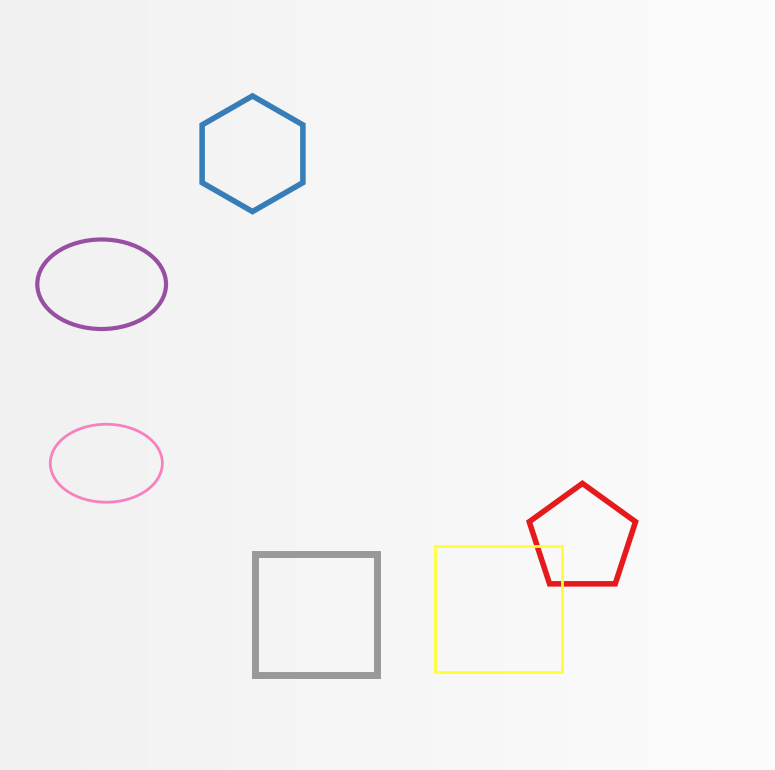[{"shape": "pentagon", "thickness": 2, "radius": 0.36, "center": [0.751, 0.3]}, {"shape": "hexagon", "thickness": 2, "radius": 0.38, "center": [0.326, 0.8]}, {"shape": "oval", "thickness": 1.5, "radius": 0.42, "center": [0.131, 0.631]}, {"shape": "square", "thickness": 1, "radius": 0.41, "center": [0.643, 0.209]}, {"shape": "oval", "thickness": 1, "radius": 0.36, "center": [0.137, 0.398]}, {"shape": "square", "thickness": 2.5, "radius": 0.39, "center": [0.408, 0.201]}]